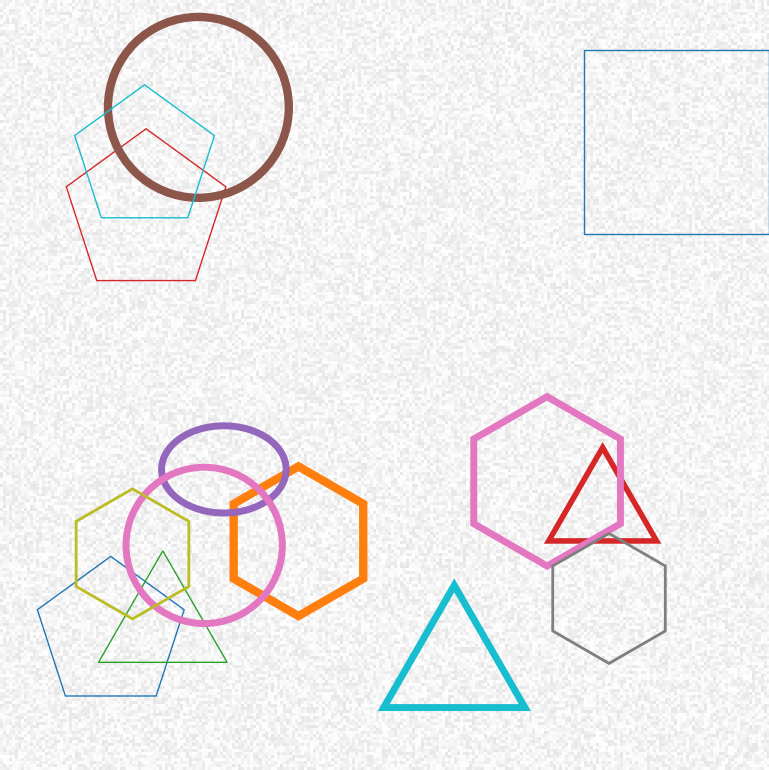[{"shape": "square", "thickness": 0.5, "radius": 0.6, "center": [0.879, 0.816]}, {"shape": "pentagon", "thickness": 0.5, "radius": 0.5, "center": [0.144, 0.177]}, {"shape": "hexagon", "thickness": 3, "radius": 0.49, "center": [0.388, 0.297]}, {"shape": "triangle", "thickness": 0.5, "radius": 0.48, "center": [0.211, 0.188]}, {"shape": "triangle", "thickness": 2, "radius": 0.4, "center": [0.783, 0.338]}, {"shape": "pentagon", "thickness": 0.5, "radius": 0.54, "center": [0.19, 0.724]}, {"shape": "oval", "thickness": 2.5, "radius": 0.4, "center": [0.291, 0.39]}, {"shape": "circle", "thickness": 3, "radius": 0.59, "center": [0.258, 0.861]}, {"shape": "circle", "thickness": 2.5, "radius": 0.51, "center": [0.265, 0.292]}, {"shape": "hexagon", "thickness": 2.5, "radius": 0.55, "center": [0.711, 0.375]}, {"shape": "hexagon", "thickness": 1, "radius": 0.42, "center": [0.791, 0.223]}, {"shape": "hexagon", "thickness": 1, "radius": 0.42, "center": [0.172, 0.281]}, {"shape": "triangle", "thickness": 2.5, "radius": 0.53, "center": [0.59, 0.134]}, {"shape": "pentagon", "thickness": 0.5, "radius": 0.48, "center": [0.188, 0.794]}]